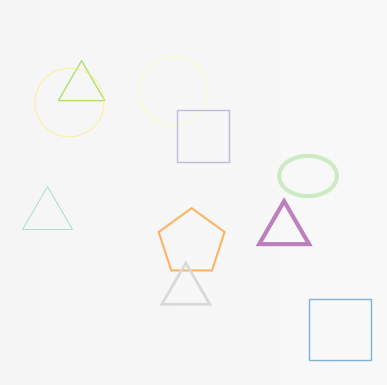[{"shape": "triangle", "thickness": 0.5, "radius": 0.37, "center": [0.123, 0.441]}, {"shape": "circle", "thickness": 0.5, "radius": 0.44, "center": [0.447, 0.765]}, {"shape": "square", "thickness": 1, "radius": 0.34, "center": [0.523, 0.646]}, {"shape": "square", "thickness": 1, "radius": 0.4, "center": [0.878, 0.144]}, {"shape": "pentagon", "thickness": 1.5, "radius": 0.45, "center": [0.495, 0.37]}, {"shape": "triangle", "thickness": 1, "radius": 0.35, "center": [0.21, 0.773]}, {"shape": "triangle", "thickness": 2, "radius": 0.36, "center": [0.48, 0.245]}, {"shape": "triangle", "thickness": 3, "radius": 0.37, "center": [0.733, 0.403]}, {"shape": "oval", "thickness": 3, "radius": 0.37, "center": [0.795, 0.543]}, {"shape": "circle", "thickness": 0.5, "radius": 0.45, "center": [0.179, 0.734]}]